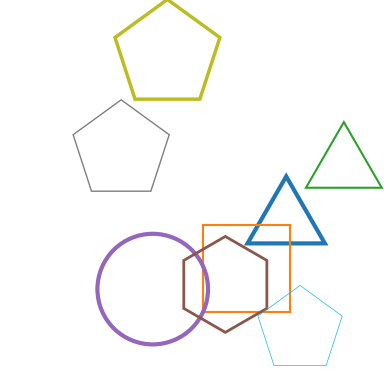[{"shape": "triangle", "thickness": 3, "radius": 0.58, "center": [0.743, 0.426]}, {"shape": "square", "thickness": 1.5, "radius": 0.57, "center": [0.64, 0.303]}, {"shape": "triangle", "thickness": 1.5, "radius": 0.57, "center": [0.893, 0.569]}, {"shape": "circle", "thickness": 3, "radius": 0.72, "center": [0.397, 0.249]}, {"shape": "hexagon", "thickness": 2, "radius": 0.62, "center": [0.585, 0.261]}, {"shape": "pentagon", "thickness": 1, "radius": 0.66, "center": [0.315, 0.61]}, {"shape": "pentagon", "thickness": 2.5, "radius": 0.72, "center": [0.435, 0.858]}, {"shape": "pentagon", "thickness": 0.5, "radius": 0.58, "center": [0.779, 0.143]}]